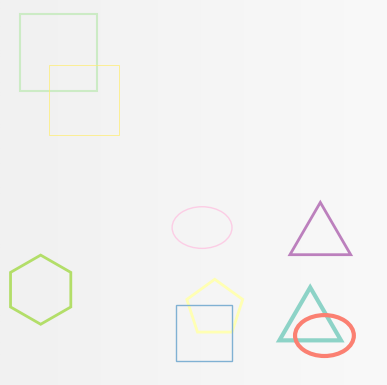[{"shape": "triangle", "thickness": 3, "radius": 0.46, "center": [0.8, 0.162]}, {"shape": "pentagon", "thickness": 2, "radius": 0.38, "center": [0.554, 0.199]}, {"shape": "oval", "thickness": 3, "radius": 0.38, "center": [0.837, 0.128]}, {"shape": "square", "thickness": 1, "radius": 0.36, "center": [0.526, 0.135]}, {"shape": "hexagon", "thickness": 2, "radius": 0.45, "center": [0.105, 0.248]}, {"shape": "oval", "thickness": 1, "radius": 0.39, "center": [0.521, 0.409]}, {"shape": "triangle", "thickness": 2, "radius": 0.45, "center": [0.827, 0.384]}, {"shape": "square", "thickness": 1.5, "radius": 0.5, "center": [0.15, 0.864]}, {"shape": "square", "thickness": 0.5, "radius": 0.46, "center": [0.217, 0.741]}]